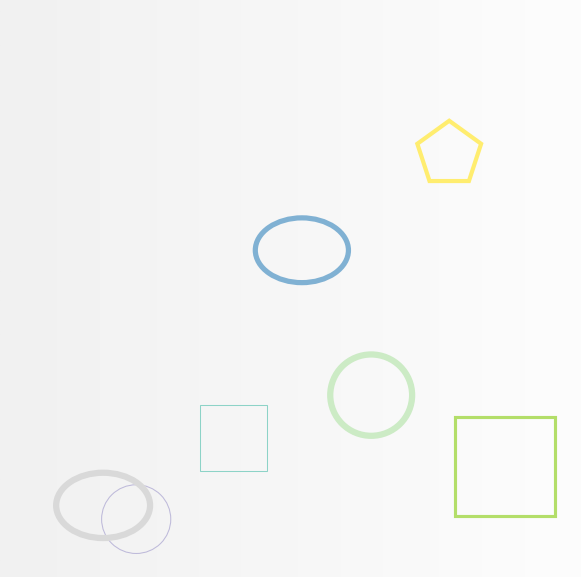[{"shape": "square", "thickness": 0.5, "radius": 0.29, "center": [0.402, 0.241]}, {"shape": "circle", "thickness": 0.5, "radius": 0.3, "center": [0.234, 0.1]}, {"shape": "oval", "thickness": 2.5, "radius": 0.4, "center": [0.519, 0.566]}, {"shape": "square", "thickness": 1.5, "radius": 0.43, "center": [0.869, 0.191]}, {"shape": "oval", "thickness": 3, "radius": 0.4, "center": [0.177, 0.124]}, {"shape": "circle", "thickness": 3, "radius": 0.35, "center": [0.639, 0.315]}, {"shape": "pentagon", "thickness": 2, "radius": 0.29, "center": [0.773, 0.732]}]